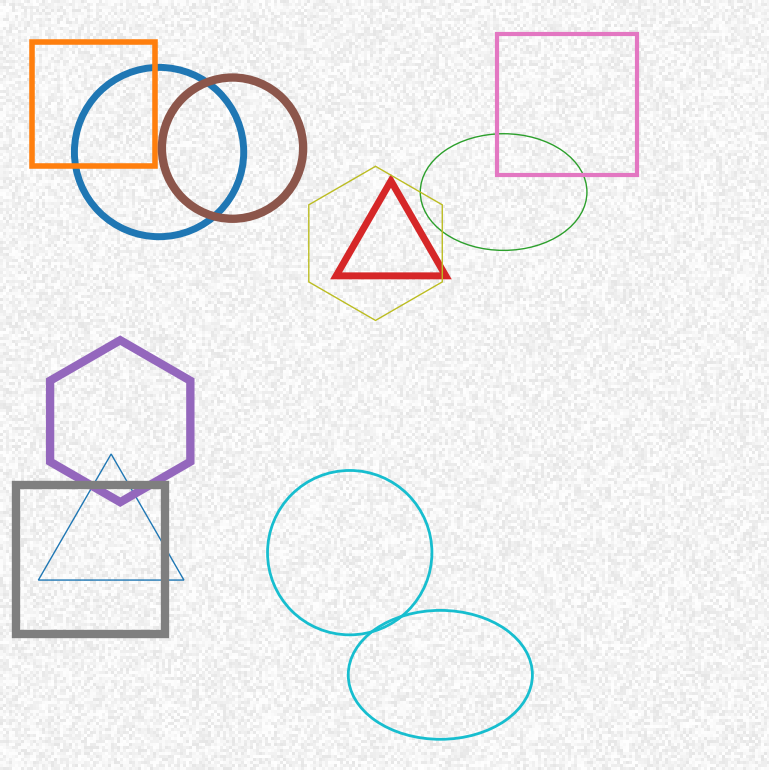[{"shape": "triangle", "thickness": 0.5, "radius": 0.55, "center": [0.144, 0.301]}, {"shape": "circle", "thickness": 2.5, "radius": 0.55, "center": [0.207, 0.803]}, {"shape": "square", "thickness": 2, "radius": 0.4, "center": [0.122, 0.865]}, {"shape": "oval", "thickness": 0.5, "radius": 0.54, "center": [0.654, 0.751]}, {"shape": "triangle", "thickness": 2.5, "radius": 0.41, "center": [0.508, 0.683]}, {"shape": "hexagon", "thickness": 3, "radius": 0.53, "center": [0.156, 0.453]}, {"shape": "circle", "thickness": 3, "radius": 0.46, "center": [0.302, 0.808]}, {"shape": "square", "thickness": 1.5, "radius": 0.46, "center": [0.736, 0.865]}, {"shape": "square", "thickness": 3, "radius": 0.48, "center": [0.117, 0.274]}, {"shape": "hexagon", "thickness": 0.5, "radius": 0.5, "center": [0.488, 0.684]}, {"shape": "oval", "thickness": 1, "radius": 0.6, "center": [0.572, 0.124]}, {"shape": "circle", "thickness": 1, "radius": 0.53, "center": [0.454, 0.282]}]